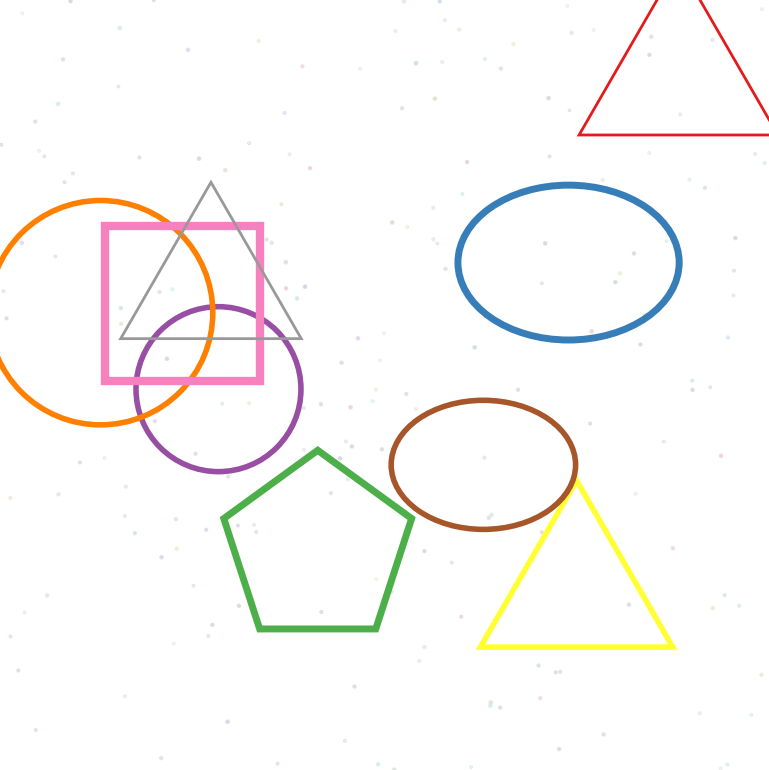[{"shape": "triangle", "thickness": 1, "radius": 0.75, "center": [0.881, 0.899]}, {"shape": "oval", "thickness": 2.5, "radius": 0.72, "center": [0.738, 0.659]}, {"shape": "pentagon", "thickness": 2.5, "radius": 0.64, "center": [0.413, 0.287]}, {"shape": "circle", "thickness": 2, "radius": 0.54, "center": [0.284, 0.495]}, {"shape": "circle", "thickness": 2, "radius": 0.73, "center": [0.131, 0.594]}, {"shape": "triangle", "thickness": 2, "radius": 0.72, "center": [0.749, 0.232]}, {"shape": "oval", "thickness": 2, "radius": 0.6, "center": [0.628, 0.396]}, {"shape": "square", "thickness": 3, "radius": 0.5, "center": [0.237, 0.605]}, {"shape": "triangle", "thickness": 1, "radius": 0.68, "center": [0.274, 0.628]}]